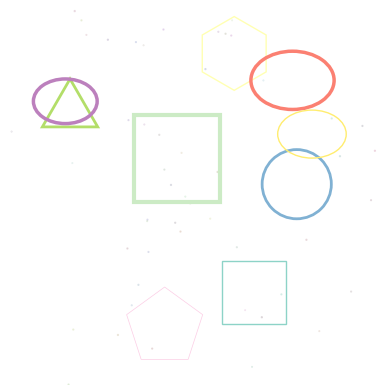[{"shape": "square", "thickness": 1, "radius": 0.41, "center": [0.66, 0.24]}, {"shape": "hexagon", "thickness": 1, "radius": 0.48, "center": [0.608, 0.861]}, {"shape": "oval", "thickness": 2.5, "radius": 0.54, "center": [0.76, 0.791]}, {"shape": "circle", "thickness": 2, "radius": 0.45, "center": [0.771, 0.522]}, {"shape": "triangle", "thickness": 2, "radius": 0.42, "center": [0.182, 0.712]}, {"shape": "pentagon", "thickness": 0.5, "radius": 0.52, "center": [0.428, 0.151]}, {"shape": "oval", "thickness": 2.5, "radius": 0.41, "center": [0.17, 0.737]}, {"shape": "square", "thickness": 3, "radius": 0.56, "center": [0.46, 0.589]}, {"shape": "oval", "thickness": 1, "radius": 0.45, "center": [0.81, 0.652]}]